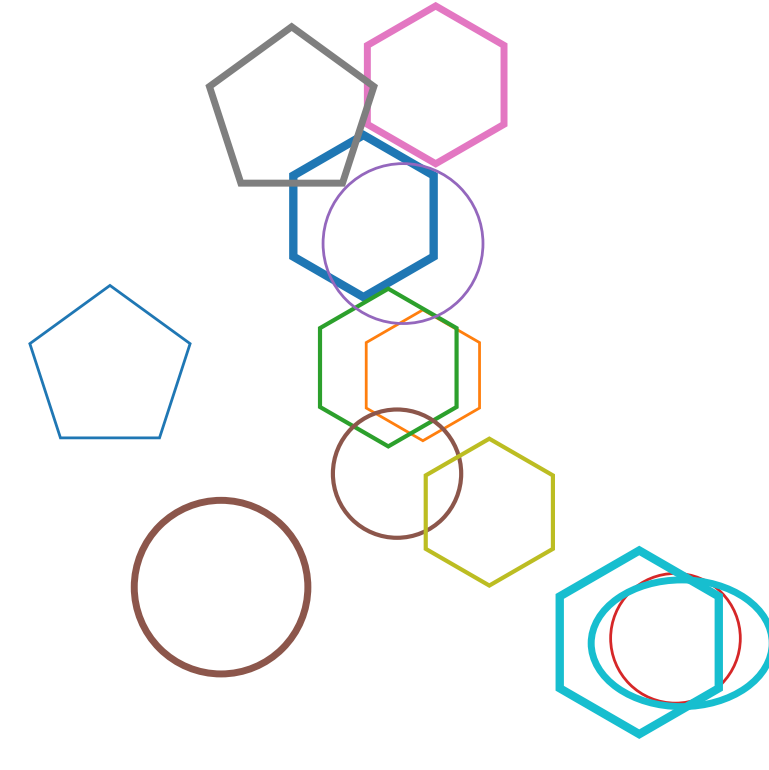[{"shape": "hexagon", "thickness": 3, "radius": 0.53, "center": [0.472, 0.719]}, {"shape": "pentagon", "thickness": 1, "radius": 0.55, "center": [0.143, 0.52]}, {"shape": "hexagon", "thickness": 1, "radius": 0.42, "center": [0.549, 0.513]}, {"shape": "hexagon", "thickness": 1.5, "radius": 0.51, "center": [0.504, 0.523]}, {"shape": "circle", "thickness": 1, "radius": 0.42, "center": [0.877, 0.171]}, {"shape": "circle", "thickness": 1, "radius": 0.52, "center": [0.523, 0.684]}, {"shape": "circle", "thickness": 1.5, "radius": 0.42, "center": [0.516, 0.385]}, {"shape": "circle", "thickness": 2.5, "radius": 0.56, "center": [0.287, 0.237]}, {"shape": "hexagon", "thickness": 2.5, "radius": 0.51, "center": [0.566, 0.89]}, {"shape": "pentagon", "thickness": 2.5, "radius": 0.56, "center": [0.379, 0.853]}, {"shape": "hexagon", "thickness": 1.5, "radius": 0.48, "center": [0.635, 0.335]}, {"shape": "oval", "thickness": 2.5, "radius": 0.59, "center": [0.885, 0.165]}, {"shape": "hexagon", "thickness": 3, "radius": 0.6, "center": [0.83, 0.166]}]